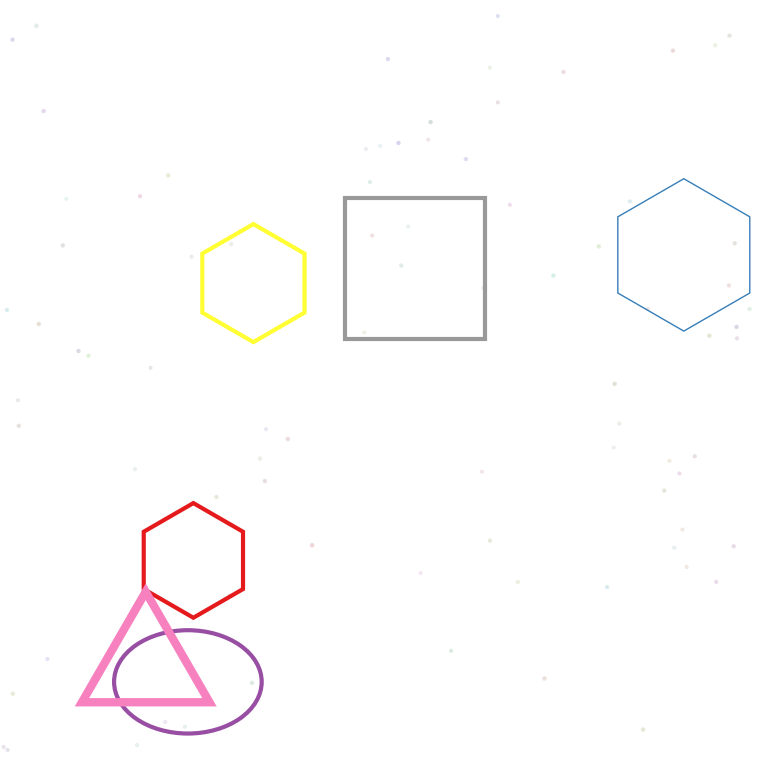[{"shape": "hexagon", "thickness": 1.5, "radius": 0.37, "center": [0.251, 0.272]}, {"shape": "hexagon", "thickness": 0.5, "radius": 0.49, "center": [0.888, 0.669]}, {"shape": "oval", "thickness": 1.5, "radius": 0.48, "center": [0.244, 0.114]}, {"shape": "hexagon", "thickness": 1.5, "radius": 0.38, "center": [0.329, 0.632]}, {"shape": "triangle", "thickness": 3, "radius": 0.48, "center": [0.189, 0.136]}, {"shape": "square", "thickness": 1.5, "radius": 0.46, "center": [0.539, 0.651]}]